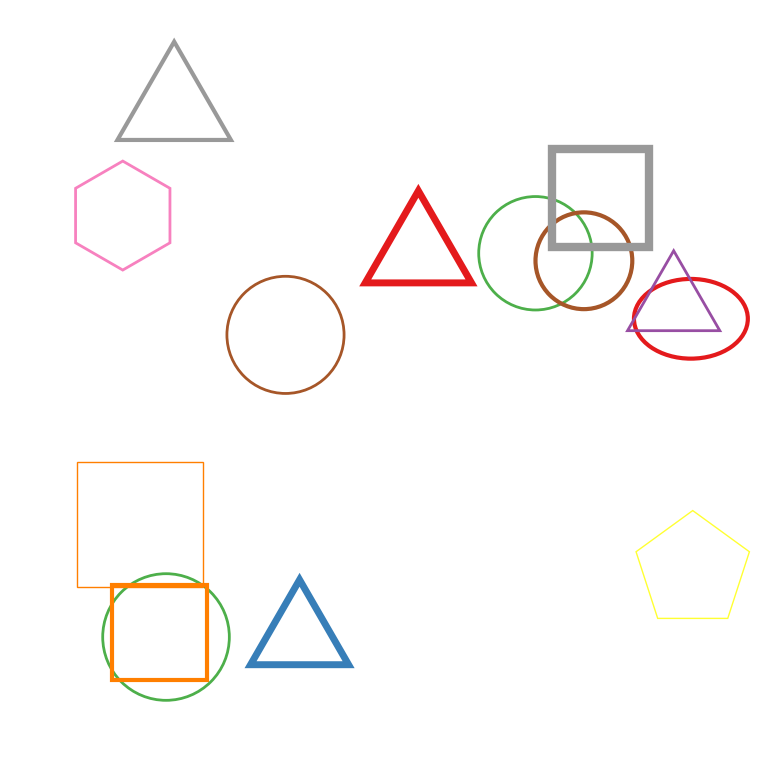[{"shape": "oval", "thickness": 1.5, "radius": 0.37, "center": [0.897, 0.586]}, {"shape": "triangle", "thickness": 2.5, "radius": 0.4, "center": [0.543, 0.672]}, {"shape": "triangle", "thickness": 2.5, "radius": 0.37, "center": [0.389, 0.174]}, {"shape": "circle", "thickness": 1, "radius": 0.41, "center": [0.216, 0.173]}, {"shape": "circle", "thickness": 1, "radius": 0.37, "center": [0.695, 0.671]}, {"shape": "triangle", "thickness": 1, "radius": 0.35, "center": [0.875, 0.605]}, {"shape": "square", "thickness": 1.5, "radius": 0.31, "center": [0.207, 0.178]}, {"shape": "square", "thickness": 0.5, "radius": 0.41, "center": [0.182, 0.319]}, {"shape": "pentagon", "thickness": 0.5, "radius": 0.39, "center": [0.9, 0.26]}, {"shape": "circle", "thickness": 1, "radius": 0.38, "center": [0.371, 0.565]}, {"shape": "circle", "thickness": 1.5, "radius": 0.31, "center": [0.758, 0.661]}, {"shape": "hexagon", "thickness": 1, "radius": 0.35, "center": [0.159, 0.72]}, {"shape": "triangle", "thickness": 1.5, "radius": 0.43, "center": [0.226, 0.861]}, {"shape": "square", "thickness": 3, "radius": 0.32, "center": [0.78, 0.743]}]